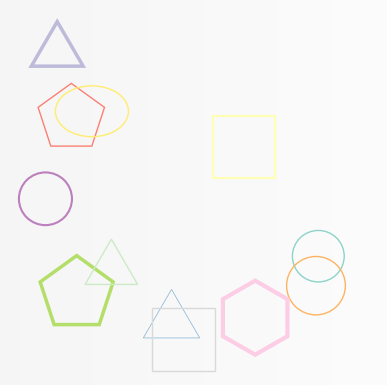[{"shape": "circle", "thickness": 1, "radius": 0.33, "center": [0.821, 0.335]}, {"shape": "square", "thickness": 1.5, "radius": 0.4, "center": [0.63, 0.618]}, {"shape": "triangle", "thickness": 2.5, "radius": 0.39, "center": [0.148, 0.867]}, {"shape": "pentagon", "thickness": 1, "radius": 0.45, "center": [0.184, 0.693]}, {"shape": "triangle", "thickness": 0.5, "radius": 0.42, "center": [0.443, 0.164]}, {"shape": "circle", "thickness": 1, "radius": 0.38, "center": [0.815, 0.258]}, {"shape": "pentagon", "thickness": 2.5, "radius": 0.5, "center": [0.198, 0.237]}, {"shape": "hexagon", "thickness": 3, "radius": 0.48, "center": [0.659, 0.175]}, {"shape": "square", "thickness": 1, "radius": 0.41, "center": [0.475, 0.119]}, {"shape": "circle", "thickness": 1.5, "radius": 0.34, "center": [0.117, 0.484]}, {"shape": "triangle", "thickness": 1, "radius": 0.39, "center": [0.287, 0.3]}, {"shape": "oval", "thickness": 1, "radius": 0.47, "center": [0.237, 0.711]}]